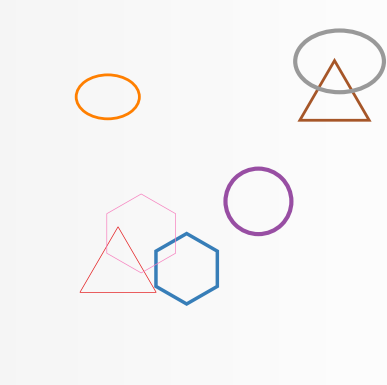[{"shape": "triangle", "thickness": 0.5, "radius": 0.57, "center": [0.305, 0.297]}, {"shape": "hexagon", "thickness": 2.5, "radius": 0.46, "center": [0.482, 0.302]}, {"shape": "circle", "thickness": 3, "radius": 0.43, "center": [0.667, 0.477]}, {"shape": "oval", "thickness": 2, "radius": 0.41, "center": [0.278, 0.748]}, {"shape": "triangle", "thickness": 2, "radius": 0.52, "center": [0.863, 0.739]}, {"shape": "hexagon", "thickness": 0.5, "radius": 0.51, "center": [0.364, 0.394]}, {"shape": "oval", "thickness": 3, "radius": 0.57, "center": [0.876, 0.841]}]